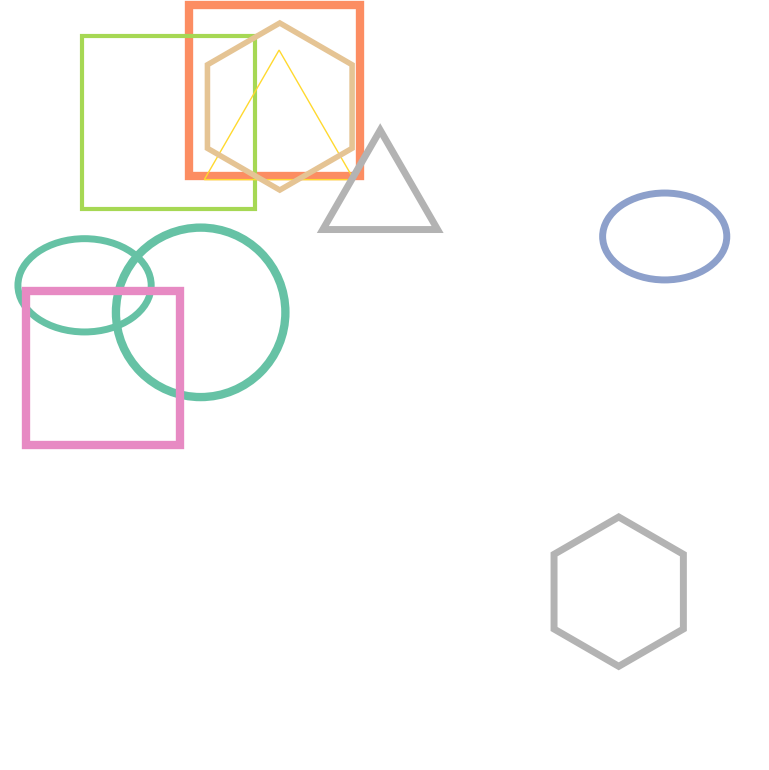[{"shape": "circle", "thickness": 3, "radius": 0.55, "center": [0.261, 0.594]}, {"shape": "oval", "thickness": 2.5, "radius": 0.43, "center": [0.11, 0.629]}, {"shape": "square", "thickness": 3, "radius": 0.55, "center": [0.357, 0.882]}, {"shape": "oval", "thickness": 2.5, "radius": 0.4, "center": [0.863, 0.693]}, {"shape": "square", "thickness": 3, "radius": 0.5, "center": [0.134, 0.522]}, {"shape": "square", "thickness": 1.5, "radius": 0.56, "center": [0.219, 0.841]}, {"shape": "triangle", "thickness": 0.5, "radius": 0.56, "center": [0.362, 0.823]}, {"shape": "hexagon", "thickness": 2, "radius": 0.54, "center": [0.363, 0.862]}, {"shape": "triangle", "thickness": 2.5, "radius": 0.43, "center": [0.494, 0.745]}, {"shape": "hexagon", "thickness": 2.5, "radius": 0.48, "center": [0.804, 0.232]}]